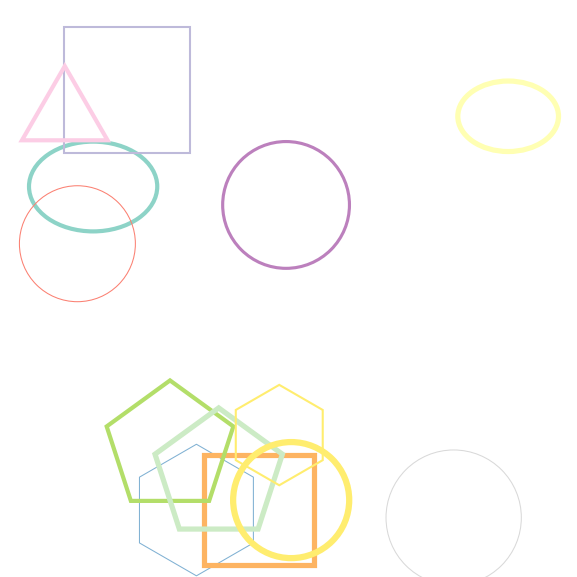[{"shape": "oval", "thickness": 2, "radius": 0.56, "center": [0.161, 0.676]}, {"shape": "oval", "thickness": 2.5, "radius": 0.44, "center": [0.88, 0.798]}, {"shape": "square", "thickness": 1, "radius": 0.55, "center": [0.22, 0.844]}, {"shape": "circle", "thickness": 0.5, "radius": 0.5, "center": [0.134, 0.577]}, {"shape": "hexagon", "thickness": 0.5, "radius": 0.57, "center": [0.34, 0.116]}, {"shape": "square", "thickness": 2.5, "radius": 0.47, "center": [0.449, 0.116]}, {"shape": "pentagon", "thickness": 2, "radius": 0.58, "center": [0.294, 0.225]}, {"shape": "triangle", "thickness": 2, "radius": 0.43, "center": [0.112, 0.799]}, {"shape": "circle", "thickness": 0.5, "radius": 0.59, "center": [0.786, 0.103]}, {"shape": "circle", "thickness": 1.5, "radius": 0.55, "center": [0.495, 0.644]}, {"shape": "pentagon", "thickness": 2.5, "radius": 0.58, "center": [0.379, 0.177]}, {"shape": "circle", "thickness": 3, "radius": 0.5, "center": [0.504, 0.133]}, {"shape": "hexagon", "thickness": 1, "radius": 0.43, "center": [0.484, 0.246]}]